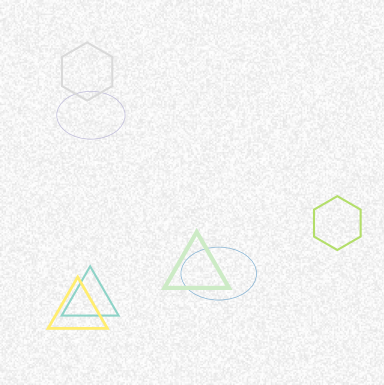[{"shape": "triangle", "thickness": 1.5, "radius": 0.43, "center": [0.234, 0.223]}, {"shape": "oval", "thickness": 0.5, "radius": 0.44, "center": [0.236, 0.701]}, {"shape": "oval", "thickness": 0.5, "radius": 0.49, "center": [0.568, 0.289]}, {"shape": "hexagon", "thickness": 1.5, "radius": 0.35, "center": [0.876, 0.421]}, {"shape": "hexagon", "thickness": 1.5, "radius": 0.38, "center": [0.226, 0.814]}, {"shape": "triangle", "thickness": 3, "radius": 0.48, "center": [0.511, 0.301]}, {"shape": "triangle", "thickness": 2, "radius": 0.44, "center": [0.202, 0.191]}]